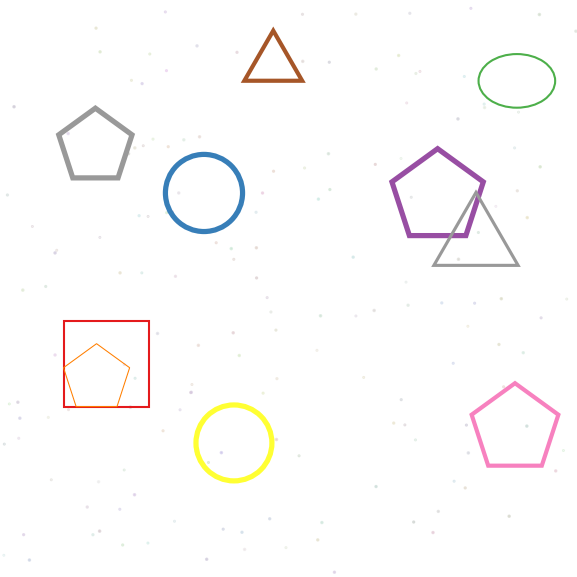[{"shape": "square", "thickness": 1, "radius": 0.37, "center": [0.184, 0.369]}, {"shape": "circle", "thickness": 2.5, "radius": 0.33, "center": [0.353, 0.665]}, {"shape": "oval", "thickness": 1, "radius": 0.33, "center": [0.895, 0.859]}, {"shape": "pentagon", "thickness": 2.5, "radius": 0.42, "center": [0.758, 0.658]}, {"shape": "pentagon", "thickness": 0.5, "radius": 0.3, "center": [0.167, 0.344]}, {"shape": "circle", "thickness": 2.5, "radius": 0.33, "center": [0.405, 0.232]}, {"shape": "triangle", "thickness": 2, "radius": 0.29, "center": [0.473, 0.888]}, {"shape": "pentagon", "thickness": 2, "radius": 0.39, "center": [0.892, 0.257]}, {"shape": "triangle", "thickness": 1.5, "radius": 0.42, "center": [0.824, 0.582]}, {"shape": "pentagon", "thickness": 2.5, "radius": 0.33, "center": [0.165, 0.745]}]